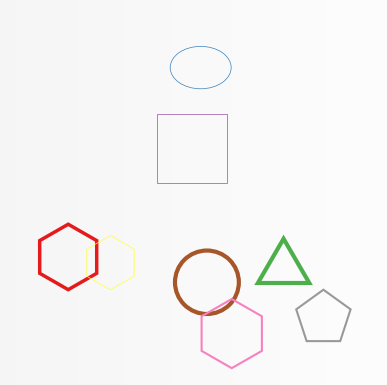[{"shape": "hexagon", "thickness": 2.5, "radius": 0.42, "center": [0.176, 0.333]}, {"shape": "oval", "thickness": 0.5, "radius": 0.39, "center": [0.518, 0.824]}, {"shape": "triangle", "thickness": 3, "radius": 0.38, "center": [0.732, 0.303]}, {"shape": "square", "thickness": 0.5, "radius": 0.45, "center": [0.496, 0.615]}, {"shape": "hexagon", "thickness": 0.5, "radius": 0.35, "center": [0.285, 0.318]}, {"shape": "circle", "thickness": 3, "radius": 0.41, "center": [0.534, 0.267]}, {"shape": "hexagon", "thickness": 1.5, "radius": 0.45, "center": [0.598, 0.134]}, {"shape": "pentagon", "thickness": 1.5, "radius": 0.37, "center": [0.835, 0.174]}]